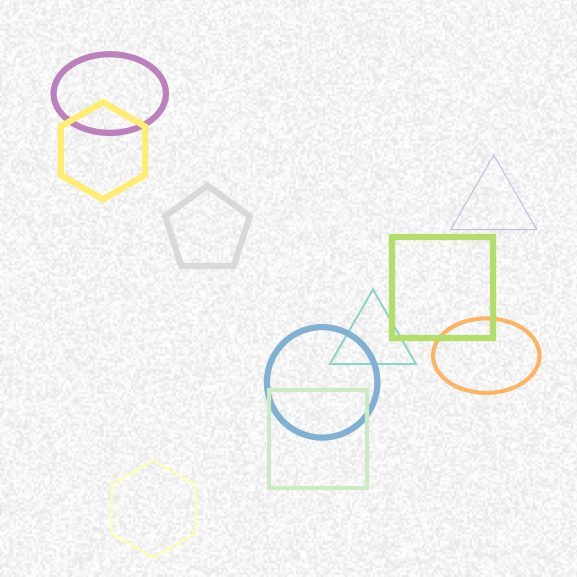[{"shape": "triangle", "thickness": 1, "radius": 0.43, "center": [0.646, 0.412]}, {"shape": "hexagon", "thickness": 1, "radius": 0.42, "center": [0.266, 0.118]}, {"shape": "triangle", "thickness": 0.5, "radius": 0.43, "center": [0.855, 0.645]}, {"shape": "circle", "thickness": 3, "radius": 0.48, "center": [0.558, 0.337]}, {"shape": "oval", "thickness": 2, "radius": 0.46, "center": [0.842, 0.383]}, {"shape": "square", "thickness": 3, "radius": 0.44, "center": [0.766, 0.501]}, {"shape": "pentagon", "thickness": 3, "radius": 0.38, "center": [0.359, 0.601]}, {"shape": "oval", "thickness": 3, "radius": 0.49, "center": [0.19, 0.837]}, {"shape": "square", "thickness": 2, "radius": 0.42, "center": [0.551, 0.239]}, {"shape": "hexagon", "thickness": 3, "radius": 0.42, "center": [0.178, 0.738]}]